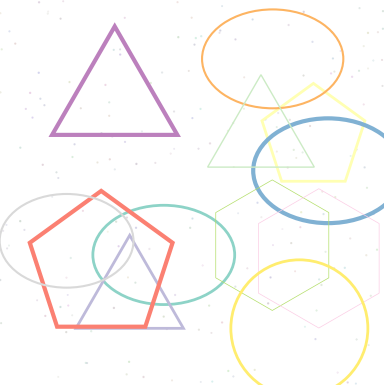[{"shape": "oval", "thickness": 2, "radius": 0.92, "center": [0.425, 0.338]}, {"shape": "pentagon", "thickness": 2, "radius": 0.7, "center": [0.814, 0.643]}, {"shape": "triangle", "thickness": 2, "radius": 0.81, "center": [0.337, 0.228]}, {"shape": "pentagon", "thickness": 3, "radius": 0.97, "center": [0.263, 0.309]}, {"shape": "oval", "thickness": 3, "radius": 0.97, "center": [0.852, 0.557]}, {"shape": "oval", "thickness": 1.5, "radius": 0.92, "center": [0.708, 0.847]}, {"shape": "hexagon", "thickness": 0.5, "radius": 0.85, "center": [0.707, 0.363]}, {"shape": "hexagon", "thickness": 0.5, "radius": 0.9, "center": [0.828, 0.329]}, {"shape": "oval", "thickness": 1.5, "radius": 0.87, "center": [0.173, 0.375]}, {"shape": "triangle", "thickness": 3, "radius": 0.94, "center": [0.298, 0.744]}, {"shape": "triangle", "thickness": 1, "radius": 0.8, "center": [0.678, 0.646]}, {"shape": "circle", "thickness": 2, "radius": 0.89, "center": [0.778, 0.147]}]